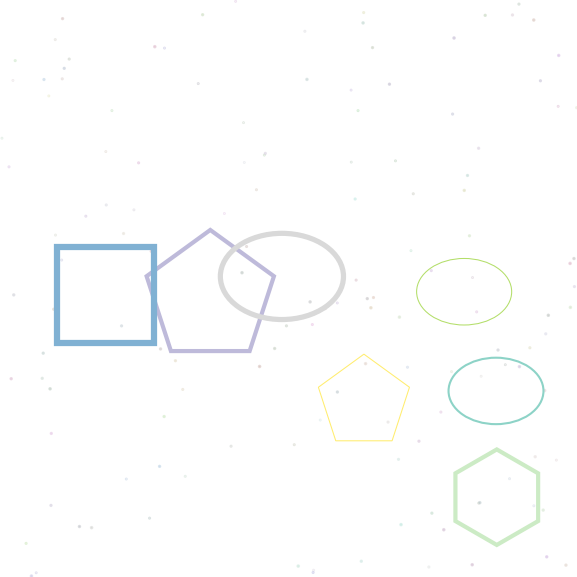[{"shape": "oval", "thickness": 1, "radius": 0.41, "center": [0.859, 0.322]}, {"shape": "pentagon", "thickness": 2, "radius": 0.58, "center": [0.364, 0.485]}, {"shape": "square", "thickness": 3, "radius": 0.42, "center": [0.183, 0.489]}, {"shape": "oval", "thickness": 0.5, "radius": 0.41, "center": [0.804, 0.494]}, {"shape": "oval", "thickness": 2.5, "radius": 0.53, "center": [0.488, 0.52]}, {"shape": "hexagon", "thickness": 2, "radius": 0.41, "center": [0.86, 0.138]}, {"shape": "pentagon", "thickness": 0.5, "radius": 0.41, "center": [0.63, 0.303]}]